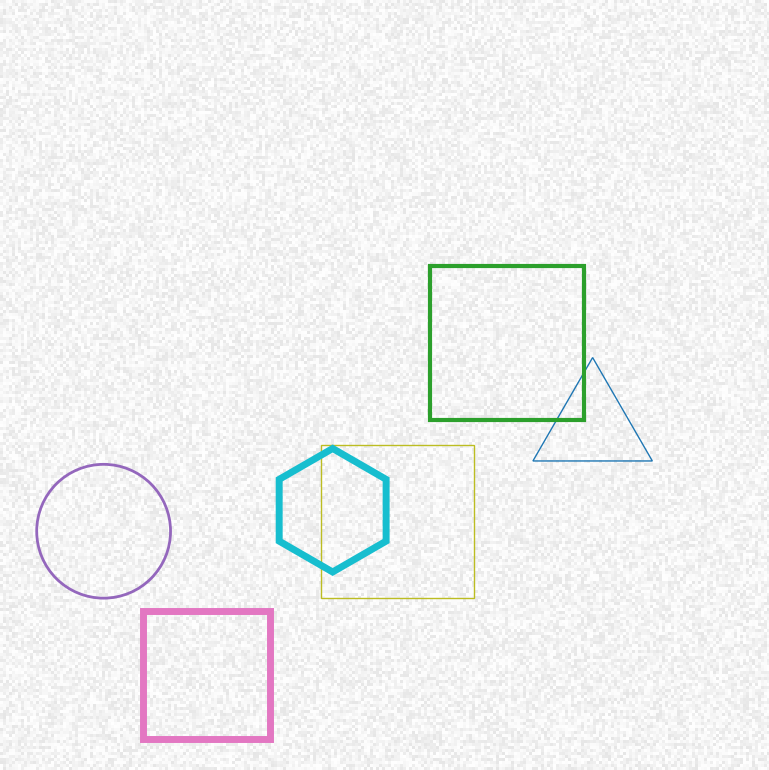[{"shape": "triangle", "thickness": 0.5, "radius": 0.45, "center": [0.77, 0.446]}, {"shape": "square", "thickness": 1.5, "radius": 0.5, "center": [0.659, 0.554]}, {"shape": "circle", "thickness": 1, "radius": 0.43, "center": [0.135, 0.31]}, {"shape": "square", "thickness": 2.5, "radius": 0.42, "center": [0.268, 0.123]}, {"shape": "square", "thickness": 0.5, "radius": 0.5, "center": [0.516, 0.322]}, {"shape": "hexagon", "thickness": 2.5, "radius": 0.4, "center": [0.432, 0.337]}]